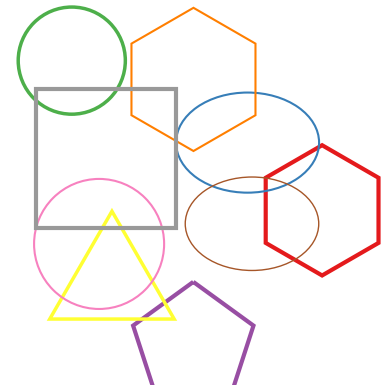[{"shape": "hexagon", "thickness": 3, "radius": 0.85, "center": [0.837, 0.454]}, {"shape": "oval", "thickness": 1.5, "radius": 0.93, "center": [0.643, 0.63]}, {"shape": "circle", "thickness": 2.5, "radius": 0.7, "center": [0.186, 0.843]}, {"shape": "pentagon", "thickness": 3, "radius": 0.82, "center": [0.502, 0.103]}, {"shape": "hexagon", "thickness": 1.5, "radius": 0.93, "center": [0.503, 0.794]}, {"shape": "triangle", "thickness": 2.5, "radius": 0.93, "center": [0.291, 0.265]}, {"shape": "oval", "thickness": 1, "radius": 0.87, "center": [0.655, 0.419]}, {"shape": "circle", "thickness": 1.5, "radius": 0.84, "center": [0.257, 0.366]}, {"shape": "square", "thickness": 3, "radius": 0.91, "center": [0.276, 0.588]}]